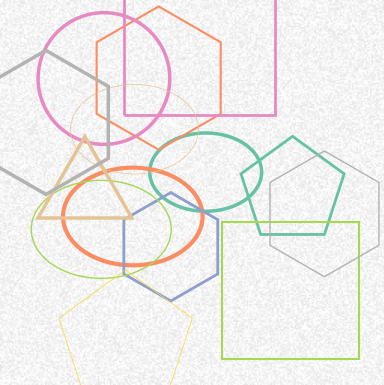[{"shape": "oval", "thickness": 2.5, "radius": 0.73, "center": [0.534, 0.553]}, {"shape": "pentagon", "thickness": 2, "radius": 0.7, "center": [0.76, 0.505]}, {"shape": "hexagon", "thickness": 1.5, "radius": 0.93, "center": [0.412, 0.797]}, {"shape": "oval", "thickness": 3, "radius": 0.91, "center": [0.345, 0.438]}, {"shape": "hexagon", "thickness": 2, "radius": 0.7, "center": [0.444, 0.359]}, {"shape": "square", "thickness": 2, "radius": 0.98, "center": [0.519, 0.897]}, {"shape": "circle", "thickness": 2.5, "radius": 0.86, "center": [0.27, 0.796]}, {"shape": "square", "thickness": 1.5, "radius": 0.89, "center": [0.755, 0.246]}, {"shape": "oval", "thickness": 1, "radius": 0.91, "center": [0.263, 0.404]}, {"shape": "pentagon", "thickness": 0.5, "radius": 0.91, "center": [0.326, 0.117]}, {"shape": "oval", "thickness": 0.5, "radius": 0.83, "center": [0.349, 0.664]}, {"shape": "triangle", "thickness": 2.5, "radius": 0.7, "center": [0.22, 0.504]}, {"shape": "hexagon", "thickness": 2.5, "radius": 0.94, "center": [0.119, 0.682]}, {"shape": "hexagon", "thickness": 1, "radius": 0.82, "center": [0.843, 0.445]}]